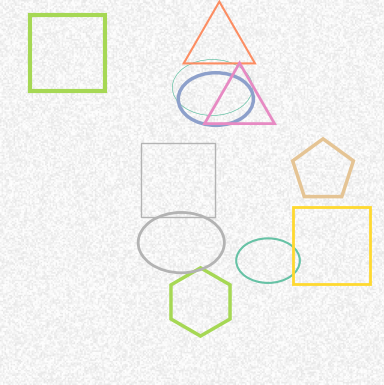[{"shape": "oval", "thickness": 0.5, "radius": 0.52, "center": [0.552, 0.773]}, {"shape": "oval", "thickness": 1.5, "radius": 0.41, "center": [0.696, 0.323]}, {"shape": "triangle", "thickness": 1.5, "radius": 0.53, "center": [0.57, 0.889]}, {"shape": "oval", "thickness": 2.5, "radius": 0.49, "center": [0.561, 0.743]}, {"shape": "triangle", "thickness": 2, "radius": 0.52, "center": [0.622, 0.731]}, {"shape": "hexagon", "thickness": 2.5, "radius": 0.44, "center": [0.521, 0.216]}, {"shape": "square", "thickness": 3, "radius": 0.49, "center": [0.176, 0.862]}, {"shape": "square", "thickness": 2, "radius": 0.5, "center": [0.862, 0.362]}, {"shape": "pentagon", "thickness": 2.5, "radius": 0.41, "center": [0.839, 0.556]}, {"shape": "oval", "thickness": 2, "radius": 0.56, "center": [0.471, 0.37]}, {"shape": "square", "thickness": 1, "radius": 0.48, "center": [0.462, 0.532]}]